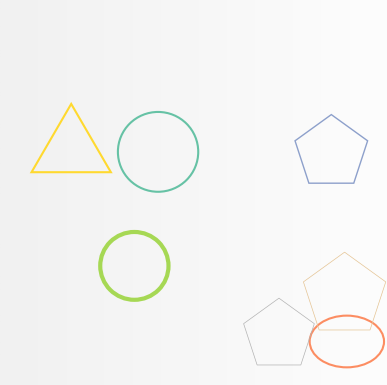[{"shape": "circle", "thickness": 1.5, "radius": 0.52, "center": [0.408, 0.606]}, {"shape": "oval", "thickness": 1.5, "radius": 0.48, "center": [0.895, 0.113]}, {"shape": "pentagon", "thickness": 1, "radius": 0.49, "center": [0.855, 0.604]}, {"shape": "circle", "thickness": 3, "radius": 0.44, "center": [0.347, 0.309]}, {"shape": "triangle", "thickness": 1.5, "radius": 0.59, "center": [0.184, 0.612]}, {"shape": "pentagon", "thickness": 0.5, "radius": 0.56, "center": [0.889, 0.233]}, {"shape": "pentagon", "thickness": 0.5, "radius": 0.48, "center": [0.72, 0.13]}]